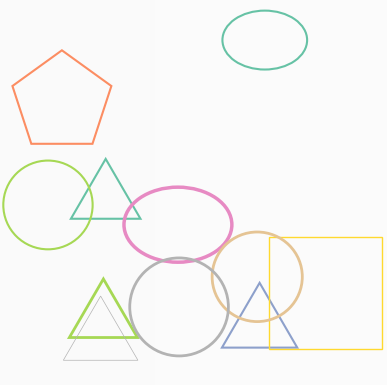[{"shape": "triangle", "thickness": 1.5, "radius": 0.52, "center": [0.273, 0.484]}, {"shape": "oval", "thickness": 1.5, "radius": 0.55, "center": [0.683, 0.896]}, {"shape": "pentagon", "thickness": 1.5, "radius": 0.67, "center": [0.16, 0.735]}, {"shape": "triangle", "thickness": 1.5, "radius": 0.56, "center": [0.67, 0.153]}, {"shape": "oval", "thickness": 2.5, "radius": 0.7, "center": [0.459, 0.416]}, {"shape": "triangle", "thickness": 2, "radius": 0.51, "center": [0.267, 0.174]}, {"shape": "circle", "thickness": 1.5, "radius": 0.58, "center": [0.124, 0.468]}, {"shape": "square", "thickness": 1, "radius": 0.73, "center": [0.84, 0.239]}, {"shape": "circle", "thickness": 2, "radius": 0.58, "center": [0.664, 0.281]}, {"shape": "circle", "thickness": 2, "radius": 0.64, "center": [0.462, 0.203]}, {"shape": "triangle", "thickness": 0.5, "radius": 0.56, "center": [0.26, 0.12]}]